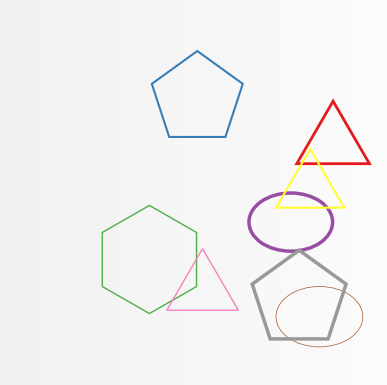[{"shape": "triangle", "thickness": 2, "radius": 0.54, "center": [0.86, 0.629]}, {"shape": "pentagon", "thickness": 1.5, "radius": 0.62, "center": [0.509, 0.744]}, {"shape": "hexagon", "thickness": 1, "radius": 0.7, "center": [0.386, 0.326]}, {"shape": "oval", "thickness": 2.5, "radius": 0.54, "center": [0.75, 0.423]}, {"shape": "triangle", "thickness": 1.5, "radius": 0.51, "center": [0.8, 0.511]}, {"shape": "oval", "thickness": 0.5, "radius": 0.56, "center": [0.824, 0.177]}, {"shape": "triangle", "thickness": 1, "radius": 0.53, "center": [0.523, 0.247]}, {"shape": "pentagon", "thickness": 2.5, "radius": 0.64, "center": [0.772, 0.223]}]